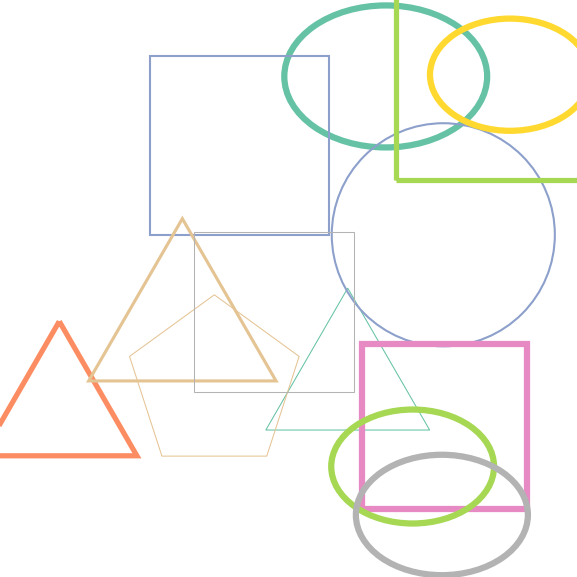[{"shape": "triangle", "thickness": 0.5, "radius": 0.82, "center": [0.602, 0.336]}, {"shape": "oval", "thickness": 3, "radius": 0.88, "center": [0.668, 0.867]}, {"shape": "triangle", "thickness": 2.5, "radius": 0.78, "center": [0.103, 0.287]}, {"shape": "square", "thickness": 1, "radius": 0.77, "center": [0.415, 0.747]}, {"shape": "circle", "thickness": 1, "radius": 0.97, "center": [0.768, 0.593]}, {"shape": "square", "thickness": 3, "radius": 0.71, "center": [0.769, 0.261]}, {"shape": "oval", "thickness": 3, "radius": 0.7, "center": [0.715, 0.191]}, {"shape": "square", "thickness": 2.5, "radius": 0.92, "center": [0.869, 0.871]}, {"shape": "oval", "thickness": 3, "radius": 0.69, "center": [0.883, 0.87]}, {"shape": "pentagon", "thickness": 0.5, "radius": 0.77, "center": [0.371, 0.334]}, {"shape": "triangle", "thickness": 1.5, "radius": 0.94, "center": [0.316, 0.433]}, {"shape": "square", "thickness": 0.5, "radius": 0.69, "center": [0.475, 0.458]}, {"shape": "oval", "thickness": 3, "radius": 0.74, "center": [0.765, 0.107]}]